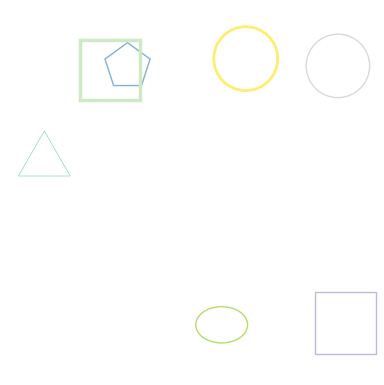[{"shape": "triangle", "thickness": 0.5, "radius": 0.39, "center": [0.115, 0.582]}, {"shape": "square", "thickness": 1, "radius": 0.4, "center": [0.898, 0.161]}, {"shape": "pentagon", "thickness": 1, "radius": 0.31, "center": [0.331, 0.828]}, {"shape": "oval", "thickness": 1, "radius": 0.34, "center": [0.576, 0.156]}, {"shape": "circle", "thickness": 1, "radius": 0.41, "center": [0.878, 0.829]}, {"shape": "square", "thickness": 2.5, "radius": 0.39, "center": [0.286, 0.818]}, {"shape": "circle", "thickness": 2, "radius": 0.41, "center": [0.638, 0.848]}]